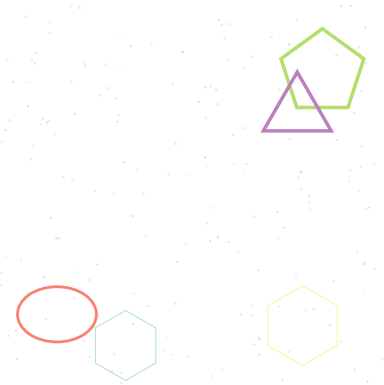[{"shape": "hexagon", "thickness": 0.5, "radius": 0.45, "center": [0.326, 0.103]}, {"shape": "oval", "thickness": 2, "radius": 0.51, "center": [0.148, 0.184]}, {"shape": "pentagon", "thickness": 2.5, "radius": 0.57, "center": [0.837, 0.812]}, {"shape": "triangle", "thickness": 2.5, "radius": 0.51, "center": [0.772, 0.711]}, {"shape": "hexagon", "thickness": 0.5, "radius": 0.52, "center": [0.786, 0.154]}]